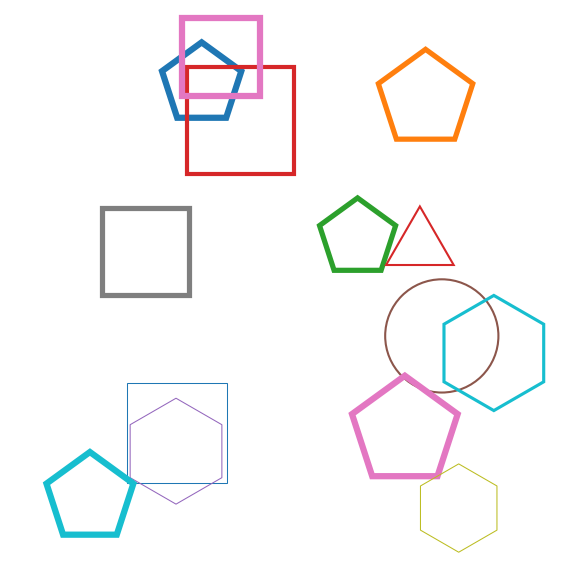[{"shape": "pentagon", "thickness": 3, "radius": 0.36, "center": [0.349, 0.854]}, {"shape": "square", "thickness": 0.5, "radius": 0.43, "center": [0.307, 0.25]}, {"shape": "pentagon", "thickness": 2.5, "radius": 0.43, "center": [0.737, 0.828]}, {"shape": "pentagon", "thickness": 2.5, "radius": 0.35, "center": [0.619, 0.587]}, {"shape": "square", "thickness": 2, "radius": 0.46, "center": [0.417, 0.791]}, {"shape": "triangle", "thickness": 1, "radius": 0.34, "center": [0.727, 0.574]}, {"shape": "hexagon", "thickness": 0.5, "radius": 0.46, "center": [0.305, 0.218]}, {"shape": "circle", "thickness": 1, "radius": 0.49, "center": [0.765, 0.417]}, {"shape": "square", "thickness": 3, "radius": 0.34, "center": [0.382, 0.9]}, {"shape": "pentagon", "thickness": 3, "radius": 0.48, "center": [0.701, 0.252]}, {"shape": "square", "thickness": 2.5, "radius": 0.38, "center": [0.252, 0.563]}, {"shape": "hexagon", "thickness": 0.5, "radius": 0.38, "center": [0.794, 0.119]}, {"shape": "hexagon", "thickness": 1.5, "radius": 0.5, "center": [0.855, 0.388]}, {"shape": "pentagon", "thickness": 3, "radius": 0.4, "center": [0.156, 0.137]}]